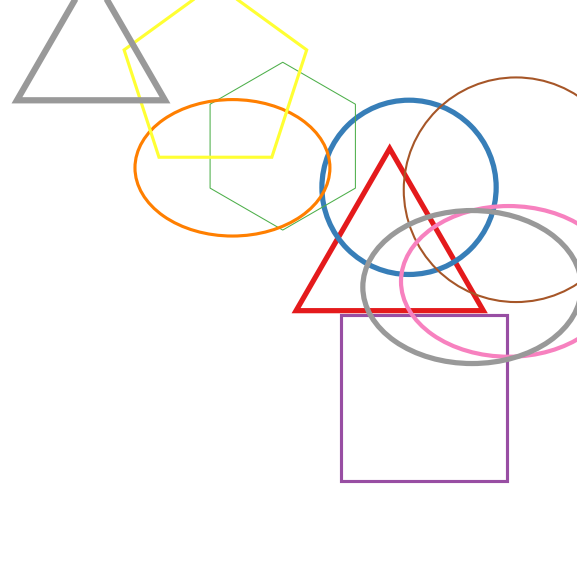[{"shape": "triangle", "thickness": 2.5, "radius": 0.94, "center": [0.675, 0.555]}, {"shape": "circle", "thickness": 2.5, "radius": 0.75, "center": [0.708, 0.675]}, {"shape": "hexagon", "thickness": 0.5, "radius": 0.73, "center": [0.49, 0.746]}, {"shape": "square", "thickness": 1.5, "radius": 0.72, "center": [0.734, 0.309]}, {"shape": "oval", "thickness": 1.5, "radius": 0.84, "center": [0.403, 0.709]}, {"shape": "pentagon", "thickness": 1.5, "radius": 0.83, "center": [0.373, 0.861]}, {"shape": "circle", "thickness": 1, "radius": 0.97, "center": [0.894, 0.671]}, {"shape": "oval", "thickness": 2, "radius": 0.93, "center": [0.881, 0.512]}, {"shape": "triangle", "thickness": 3, "radius": 0.74, "center": [0.158, 0.899]}, {"shape": "oval", "thickness": 2.5, "radius": 0.95, "center": [0.817, 0.502]}]